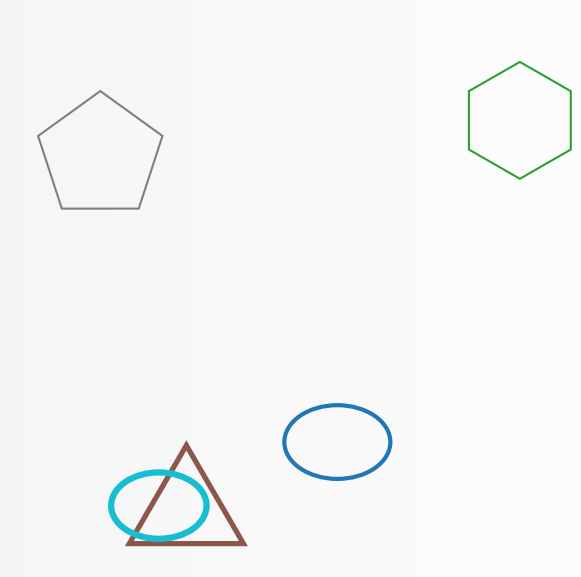[{"shape": "oval", "thickness": 2, "radius": 0.46, "center": [0.58, 0.234]}, {"shape": "hexagon", "thickness": 1, "radius": 0.51, "center": [0.894, 0.791]}, {"shape": "triangle", "thickness": 2.5, "radius": 0.57, "center": [0.321, 0.115]}, {"shape": "pentagon", "thickness": 1, "radius": 0.56, "center": [0.173, 0.729]}, {"shape": "oval", "thickness": 3, "radius": 0.41, "center": [0.273, 0.124]}]